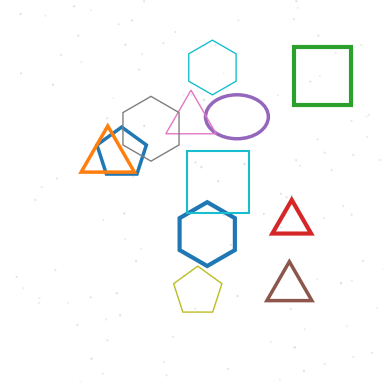[{"shape": "pentagon", "thickness": 2.5, "radius": 0.34, "center": [0.316, 0.602]}, {"shape": "hexagon", "thickness": 3, "radius": 0.41, "center": [0.538, 0.392]}, {"shape": "triangle", "thickness": 2.5, "radius": 0.4, "center": [0.28, 0.593]}, {"shape": "square", "thickness": 3, "radius": 0.37, "center": [0.839, 0.802]}, {"shape": "triangle", "thickness": 3, "radius": 0.29, "center": [0.758, 0.422]}, {"shape": "oval", "thickness": 2.5, "radius": 0.41, "center": [0.615, 0.697]}, {"shape": "triangle", "thickness": 2.5, "radius": 0.34, "center": [0.752, 0.253]}, {"shape": "triangle", "thickness": 1, "radius": 0.38, "center": [0.496, 0.69]}, {"shape": "hexagon", "thickness": 1, "radius": 0.42, "center": [0.392, 0.666]}, {"shape": "pentagon", "thickness": 1, "radius": 0.33, "center": [0.514, 0.243]}, {"shape": "hexagon", "thickness": 1, "radius": 0.36, "center": [0.552, 0.825]}, {"shape": "square", "thickness": 1.5, "radius": 0.4, "center": [0.566, 0.526]}]